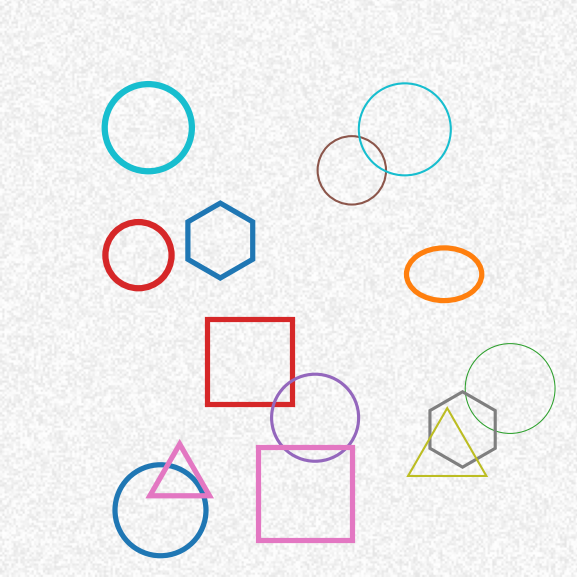[{"shape": "circle", "thickness": 2.5, "radius": 0.39, "center": [0.278, 0.116]}, {"shape": "hexagon", "thickness": 2.5, "radius": 0.32, "center": [0.381, 0.583]}, {"shape": "oval", "thickness": 2.5, "radius": 0.33, "center": [0.769, 0.524]}, {"shape": "circle", "thickness": 0.5, "radius": 0.39, "center": [0.883, 0.326]}, {"shape": "square", "thickness": 2.5, "radius": 0.37, "center": [0.432, 0.373]}, {"shape": "circle", "thickness": 3, "radius": 0.29, "center": [0.24, 0.557]}, {"shape": "circle", "thickness": 1.5, "radius": 0.38, "center": [0.546, 0.276]}, {"shape": "circle", "thickness": 1, "radius": 0.3, "center": [0.609, 0.704]}, {"shape": "triangle", "thickness": 2.5, "radius": 0.3, "center": [0.311, 0.17]}, {"shape": "square", "thickness": 2.5, "radius": 0.41, "center": [0.528, 0.144]}, {"shape": "hexagon", "thickness": 1.5, "radius": 0.33, "center": [0.801, 0.255]}, {"shape": "triangle", "thickness": 1, "radius": 0.39, "center": [0.774, 0.214]}, {"shape": "circle", "thickness": 1, "radius": 0.4, "center": [0.701, 0.775]}, {"shape": "circle", "thickness": 3, "radius": 0.38, "center": [0.257, 0.778]}]